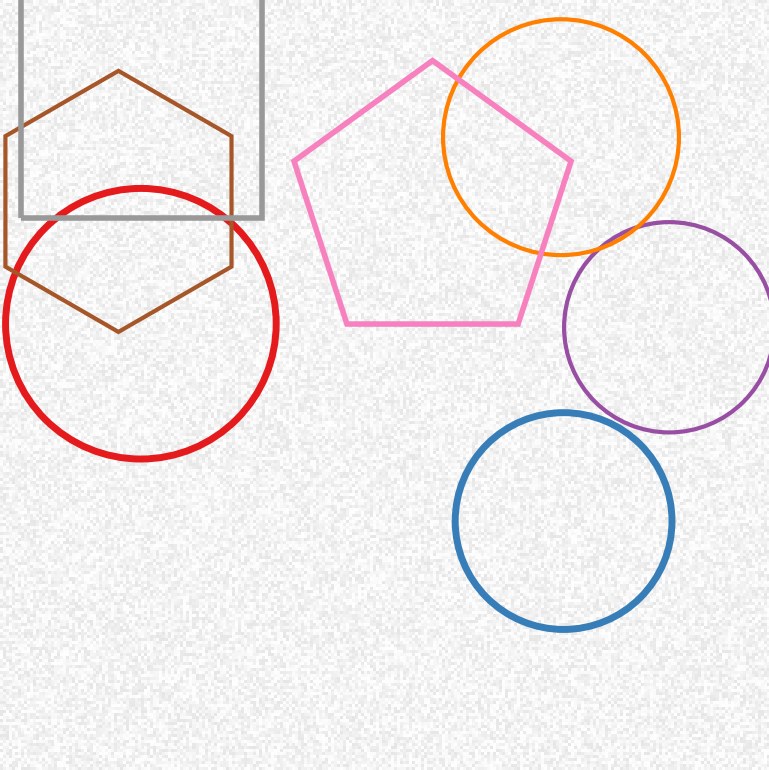[{"shape": "circle", "thickness": 2.5, "radius": 0.88, "center": [0.183, 0.58]}, {"shape": "circle", "thickness": 2.5, "radius": 0.7, "center": [0.732, 0.323]}, {"shape": "circle", "thickness": 1.5, "radius": 0.68, "center": [0.869, 0.575]}, {"shape": "circle", "thickness": 1.5, "radius": 0.77, "center": [0.729, 0.822]}, {"shape": "hexagon", "thickness": 1.5, "radius": 0.85, "center": [0.154, 0.738]}, {"shape": "pentagon", "thickness": 2, "radius": 0.95, "center": [0.562, 0.732]}, {"shape": "square", "thickness": 2, "radius": 0.78, "center": [0.184, 0.873]}]